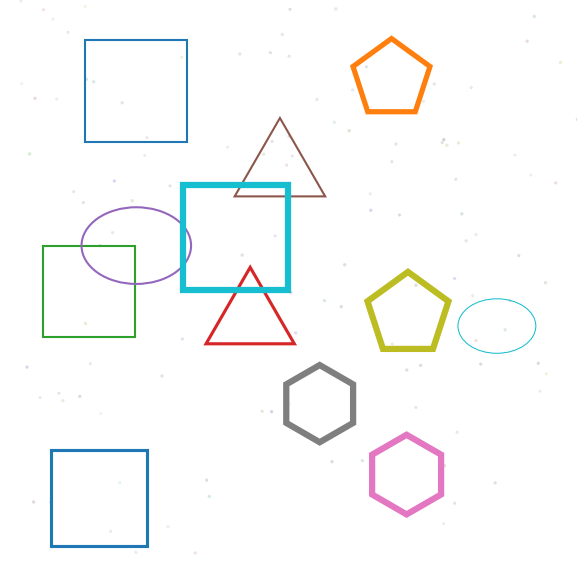[{"shape": "square", "thickness": 1, "radius": 0.44, "center": [0.236, 0.841]}, {"shape": "square", "thickness": 1.5, "radius": 0.41, "center": [0.171, 0.137]}, {"shape": "pentagon", "thickness": 2.5, "radius": 0.35, "center": [0.678, 0.862]}, {"shape": "square", "thickness": 1, "radius": 0.39, "center": [0.154, 0.495]}, {"shape": "triangle", "thickness": 1.5, "radius": 0.44, "center": [0.433, 0.448]}, {"shape": "oval", "thickness": 1, "radius": 0.47, "center": [0.236, 0.574]}, {"shape": "triangle", "thickness": 1, "radius": 0.45, "center": [0.485, 0.704]}, {"shape": "hexagon", "thickness": 3, "radius": 0.34, "center": [0.704, 0.177]}, {"shape": "hexagon", "thickness": 3, "radius": 0.33, "center": [0.554, 0.3]}, {"shape": "pentagon", "thickness": 3, "radius": 0.37, "center": [0.706, 0.455]}, {"shape": "oval", "thickness": 0.5, "radius": 0.34, "center": [0.86, 0.435]}, {"shape": "square", "thickness": 3, "radius": 0.45, "center": [0.409, 0.588]}]